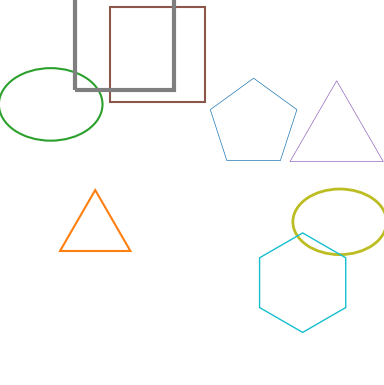[{"shape": "pentagon", "thickness": 0.5, "radius": 0.59, "center": [0.659, 0.679]}, {"shape": "triangle", "thickness": 1.5, "radius": 0.53, "center": [0.247, 0.401]}, {"shape": "oval", "thickness": 1.5, "radius": 0.67, "center": [0.132, 0.729]}, {"shape": "triangle", "thickness": 0.5, "radius": 0.7, "center": [0.874, 0.65]}, {"shape": "square", "thickness": 1.5, "radius": 0.62, "center": [0.408, 0.858]}, {"shape": "square", "thickness": 3, "radius": 0.64, "center": [0.323, 0.896]}, {"shape": "oval", "thickness": 2, "radius": 0.61, "center": [0.882, 0.424]}, {"shape": "hexagon", "thickness": 1, "radius": 0.65, "center": [0.786, 0.266]}]